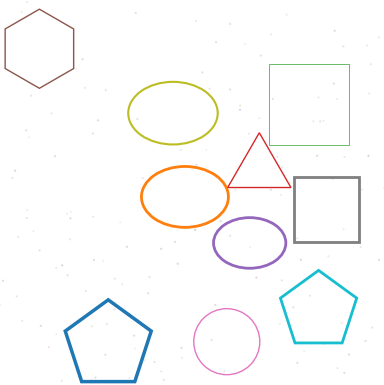[{"shape": "pentagon", "thickness": 2.5, "radius": 0.59, "center": [0.281, 0.104]}, {"shape": "oval", "thickness": 2, "radius": 0.56, "center": [0.48, 0.489]}, {"shape": "square", "thickness": 0.5, "radius": 0.52, "center": [0.802, 0.729]}, {"shape": "triangle", "thickness": 1, "radius": 0.47, "center": [0.674, 0.56]}, {"shape": "oval", "thickness": 2, "radius": 0.47, "center": [0.649, 0.369]}, {"shape": "hexagon", "thickness": 1, "radius": 0.51, "center": [0.102, 0.873]}, {"shape": "circle", "thickness": 1, "radius": 0.43, "center": [0.589, 0.113]}, {"shape": "square", "thickness": 2, "radius": 0.42, "center": [0.849, 0.455]}, {"shape": "oval", "thickness": 1.5, "radius": 0.58, "center": [0.449, 0.706]}, {"shape": "pentagon", "thickness": 2, "radius": 0.52, "center": [0.827, 0.194]}]